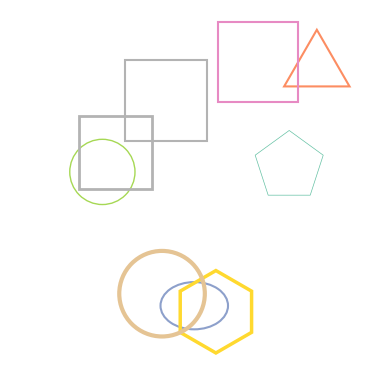[{"shape": "pentagon", "thickness": 0.5, "radius": 0.46, "center": [0.751, 0.568]}, {"shape": "triangle", "thickness": 1.5, "radius": 0.49, "center": [0.823, 0.825]}, {"shape": "oval", "thickness": 1.5, "radius": 0.44, "center": [0.505, 0.206]}, {"shape": "square", "thickness": 1.5, "radius": 0.52, "center": [0.671, 0.84]}, {"shape": "circle", "thickness": 1, "radius": 0.42, "center": [0.266, 0.553]}, {"shape": "hexagon", "thickness": 2.5, "radius": 0.54, "center": [0.561, 0.19]}, {"shape": "circle", "thickness": 3, "radius": 0.56, "center": [0.421, 0.237]}, {"shape": "square", "thickness": 1.5, "radius": 0.53, "center": [0.432, 0.739]}, {"shape": "square", "thickness": 2, "radius": 0.47, "center": [0.301, 0.604]}]